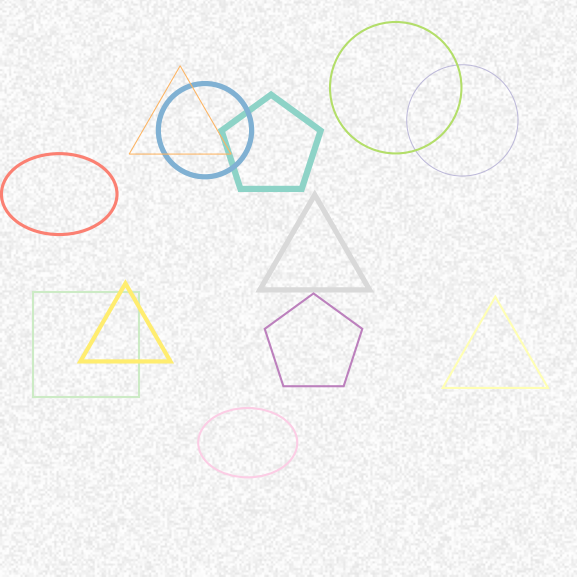[{"shape": "pentagon", "thickness": 3, "radius": 0.45, "center": [0.469, 0.745]}, {"shape": "triangle", "thickness": 1, "radius": 0.53, "center": [0.858, 0.38]}, {"shape": "circle", "thickness": 0.5, "radius": 0.48, "center": [0.801, 0.791]}, {"shape": "oval", "thickness": 1.5, "radius": 0.5, "center": [0.103, 0.663]}, {"shape": "circle", "thickness": 2.5, "radius": 0.4, "center": [0.355, 0.774]}, {"shape": "triangle", "thickness": 0.5, "radius": 0.51, "center": [0.312, 0.783]}, {"shape": "circle", "thickness": 1, "radius": 0.57, "center": [0.685, 0.847]}, {"shape": "oval", "thickness": 1, "radius": 0.43, "center": [0.429, 0.233]}, {"shape": "triangle", "thickness": 2.5, "radius": 0.55, "center": [0.545, 0.552]}, {"shape": "pentagon", "thickness": 1, "radius": 0.44, "center": [0.543, 0.402]}, {"shape": "square", "thickness": 1, "radius": 0.46, "center": [0.148, 0.403]}, {"shape": "triangle", "thickness": 2, "radius": 0.45, "center": [0.217, 0.418]}]